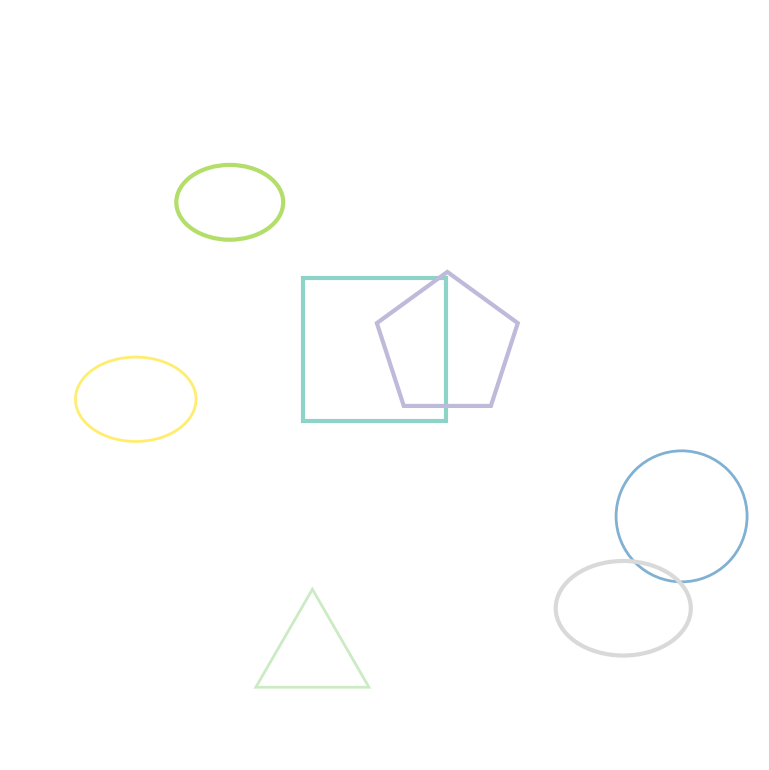[{"shape": "square", "thickness": 1.5, "radius": 0.46, "center": [0.486, 0.546]}, {"shape": "pentagon", "thickness": 1.5, "radius": 0.48, "center": [0.581, 0.551]}, {"shape": "circle", "thickness": 1, "radius": 0.43, "center": [0.885, 0.329]}, {"shape": "oval", "thickness": 1.5, "radius": 0.35, "center": [0.298, 0.737]}, {"shape": "oval", "thickness": 1.5, "radius": 0.44, "center": [0.809, 0.21]}, {"shape": "triangle", "thickness": 1, "radius": 0.42, "center": [0.406, 0.15]}, {"shape": "oval", "thickness": 1, "radius": 0.39, "center": [0.176, 0.481]}]